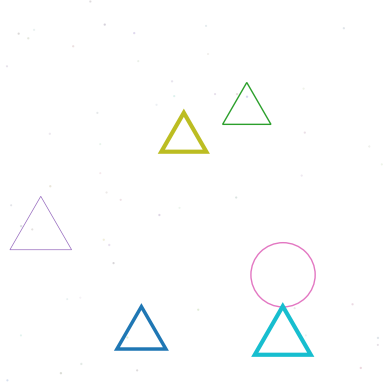[{"shape": "triangle", "thickness": 2.5, "radius": 0.37, "center": [0.367, 0.13]}, {"shape": "triangle", "thickness": 1, "radius": 0.36, "center": [0.641, 0.713]}, {"shape": "triangle", "thickness": 0.5, "radius": 0.46, "center": [0.106, 0.398]}, {"shape": "circle", "thickness": 1, "radius": 0.42, "center": [0.735, 0.286]}, {"shape": "triangle", "thickness": 3, "radius": 0.34, "center": [0.477, 0.64]}, {"shape": "triangle", "thickness": 3, "radius": 0.42, "center": [0.734, 0.121]}]